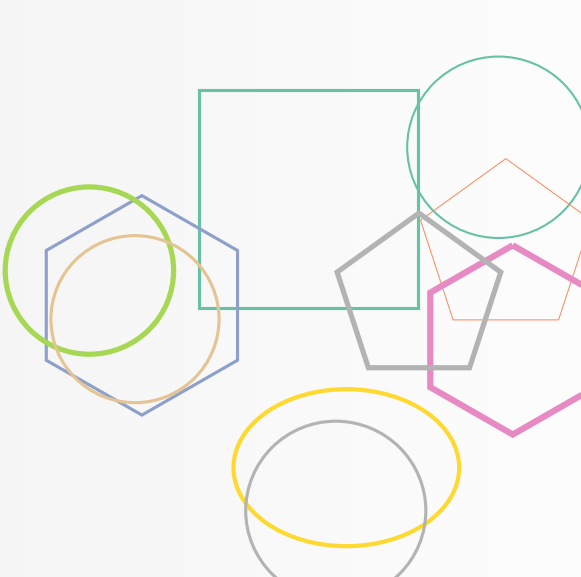[{"shape": "circle", "thickness": 1, "radius": 0.79, "center": [0.858, 0.744]}, {"shape": "square", "thickness": 1.5, "radius": 0.94, "center": [0.531, 0.654]}, {"shape": "pentagon", "thickness": 0.5, "radius": 0.77, "center": [0.87, 0.57]}, {"shape": "hexagon", "thickness": 1.5, "radius": 0.95, "center": [0.244, 0.47]}, {"shape": "hexagon", "thickness": 3, "radius": 0.82, "center": [0.882, 0.411]}, {"shape": "circle", "thickness": 2.5, "radius": 0.72, "center": [0.154, 0.531]}, {"shape": "oval", "thickness": 2, "radius": 0.97, "center": [0.596, 0.189]}, {"shape": "circle", "thickness": 1.5, "radius": 0.72, "center": [0.232, 0.446]}, {"shape": "circle", "thickness": 1.5, "radius": 0.77, "center": [0.578, 0.115]}, {"shape": "pentagon", "thickness": 2.5, "radius": 0.74, "center": [0.721, 0.482]}]